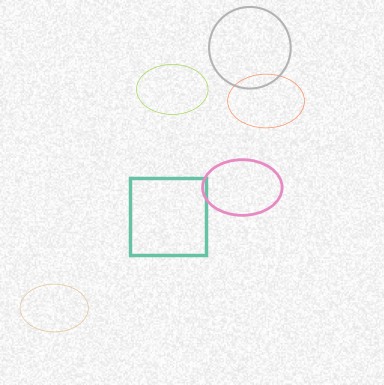[{"shape": "square", "thickness": 2.5, "radius": 0.5, "center": [0.436, 0.437]}, {"shape": "oval", "thickness": 0.5, "radius": 0.5, "center": [0.691, 0.738]}, {"shape": "oval", "thickness": 2, "radius": 0.52, "center": [0.629, 0.513]}, {"shape": "oval", "thickness": 0.5, "radius": 0.46, "center": [0.448, 0.768]}, {"shape": "oval", "thickness": 0.5, "radius": 0.44, "center": [0.141, 0.2]}, {"shape": "circle", "thickness": 1.5, "radius": 0.53, "center": [0.649, 0.876]}]